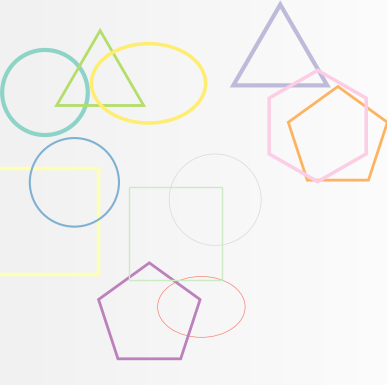[{"shape": "circle", "thickness": 3, "radius": 0.55, "center": [0.116, 0.76]}, {"shape": "square", "thickness": 2.5, "radius": 0.69, "center": [0.115, 0.425]}, {"shape": "triangle", "thickness": 3, "radius": 0.7, "center": [0.723, 0.848]}, {"shape": "oval", "thickness": 0.5, "radius": 0.56, "center": [0.52, 0.203]}, {"shape": "circle", "thickness": 1.5, "radius": 0.58, "center": [0.192, 0.526]}, {"shape": "pentagon", "thickness": 2, "radius": 0.67, "center": [0.872, 0.641]}, {"shape": "triangle", "thickness": 2, "radius": 0.65, "center": [0.258, 0.791]}, {"shape": "hexagon", "thickness": 2.5, "radius": 0.72, "center": [0.82, 0.673]}, {"shape": "circle", "thickness": 0.5, "radius": 0.59, "center": [0.555, 0.481]}, {"shape": "pentagon", "thickness": 2, "radius": 0.69, "center": [0.385, 0.179]}, {"shape": "square", "thickness": 1, "radius": 0.6, "center": [0.453, 0.393]}, {"shape": "oval", "thickness": 2.5, "radius": 0.74, "center": [0.383, 0.784]}]